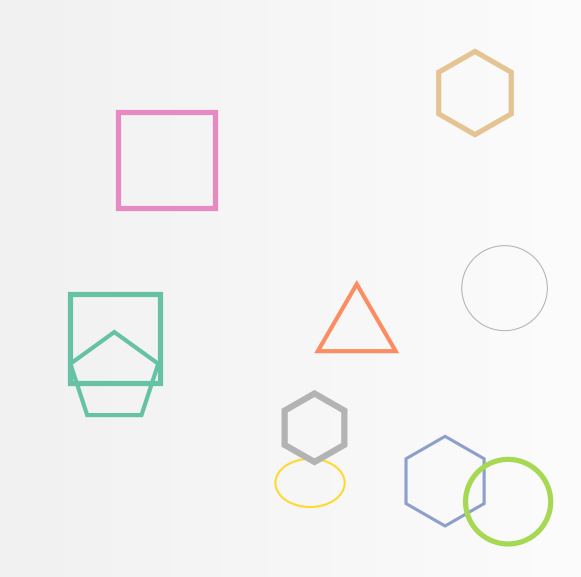[{"shape": "square", "thickness": 2.5, "radius": 0.39, "center": [0.197, 0.413]}, {"shape": "pentagon", "thickness": 2, "radius": 0.4, "center": [0.197, 0.345]}, {"shape": "triangle", "thickness": 2, "radius": 0.39, "center": [0.614, 0.43]}, {"shape": "hexagon", "thickness": 1.5, "radius": 0.39, "center": [0.766, 0.166]}, {"shape": "square", "thickness": 2.5, "radius": 0.42, "center": [0.286, 0.722]}, {"shape": "circle", "thickness": 2.5, "radius": 0.37, "center": [0.874, 0.13]}, {"shape": "oval", "thickness": 1, "radius": 0.3, "center": [0.533, 0.163]}, {"shape": "hexagon", "thickness": 2.5, "radius": 0.36, "center": [0.817, 0.838]}, {"shape": "hexagon", "thickness": 3, "radius": 0.3, "center": [0.541, 0.258]}, {"shape": "circle", "thickness": 0.5, "radius": 0.37, "center": [0.868, 0.5]}]